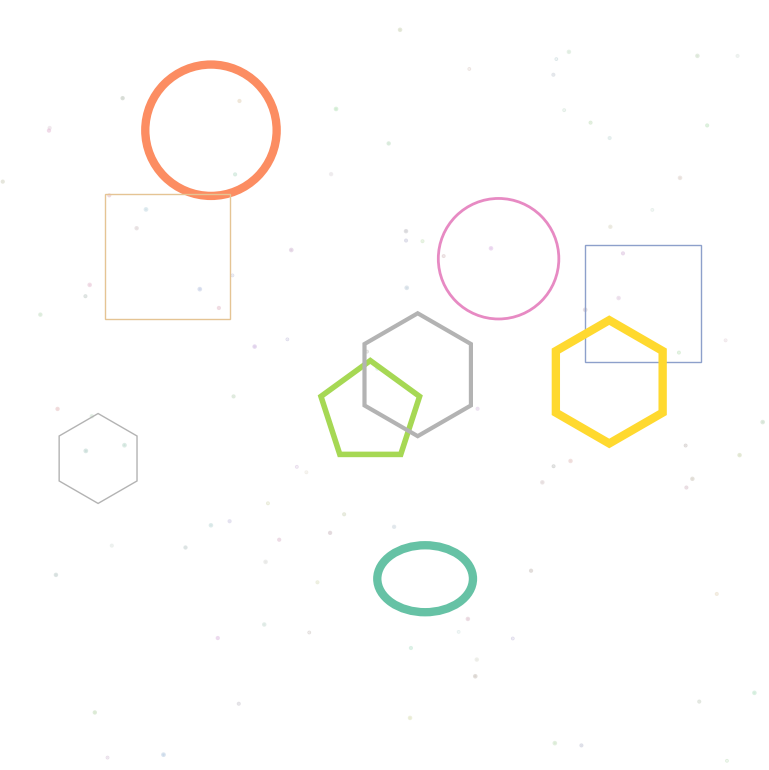[{"shape": "oval", "thickness": 3, "radius": 0.31, "center": [0.552, 0.248]}, {"shape": "circle", "thickness": 3, "radius": 0.43, "center": [0.274, 0.831]}, {"shape": "square", "thickness": 0.5, "radius": 0.38, "center": [0.835, 0.606]}, {"shape": "circle", "thickness": 1, "radius": 0.39, "center": [0.647, 0.664]}, {"shape": "pentagon", "thickness": 2, "radius": 0.34, "center": [0.481, 0.464]}, {"shape": "hexagon", "thickness": 3, "radius": 0.4, "center": [0.791, 0.504]}, {"shape": "square", "thickness": 0.5, "radius": 0.41, "center": [0.217, 0.667]}, {"shape": "hexagon", "thickness": 0.5, "radius": 0.29, "center": [0.127, 0.405]}, {"shape": "hexagon", "thickness": 1.5, "radius": 0.4, "center": [0.542, 0.513]}]